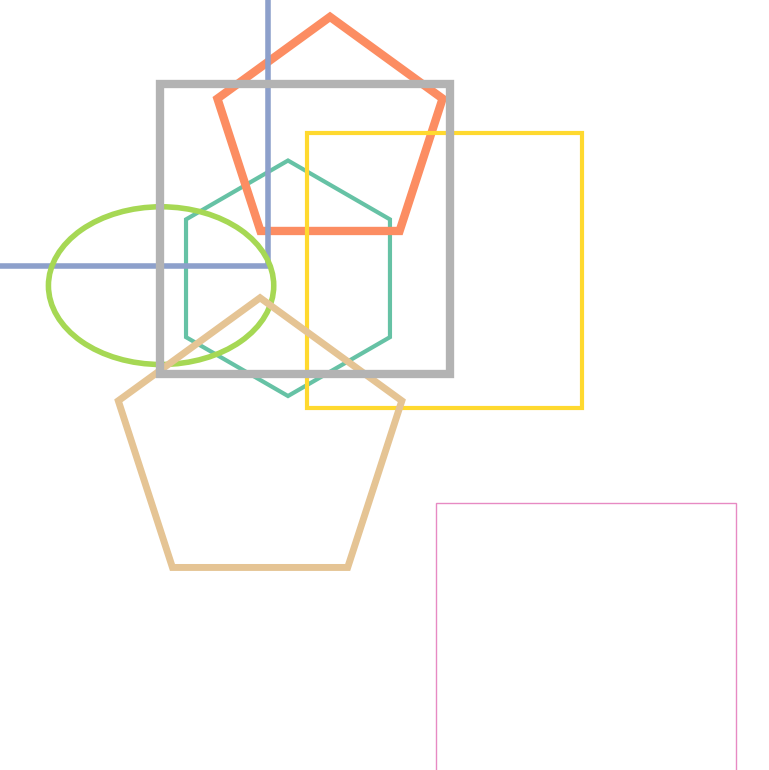[{"shape": "hexagon", "thickness": 1.5, "radius": 0.76, "center": [0.374, 0.639]}, {"shape": "pentagon", "thickness": 3, "radius": 0.77, "center": [0.429, 0.824]}, {"shape": "square", "thickness": 2, "radius": 1.0, "center": [0.149, 0.854]}, {"shape": "square", "thickness": 0.5, "radius": 0.97, "center": [0.762, 0.151]}, {"shape": "oval", "thickness": 2, "radius": 0.73, "center": [0.209, 0.629]}, {"shape": "square", "thickness": 1.5, "radius": 0.89, "center": [0.578, 0.649]}, {"shape": "pentagon", "thickness": 2.5, "radius": 0.97, "center": [0.338, 0.42]}, {"shape": "square", "thickness": 3, "radius": 0.94, "center": [0.396, 0.703]}]